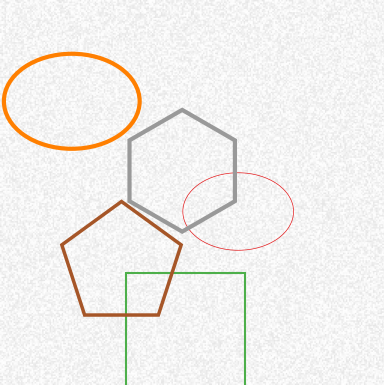[{"shape": "oval", "thickness": 0.5, "radius": 0.72, "center": [0.619, 0.451]}, {"shape": "square", "thickness": 1.5, "radius": 0.77, "center": [0.482, 0.138]}, {"shape": "oval", "thickness": 3, "radius": 0.88, "center": [0.186, 0.737]}, {"shape": "pentagon", "thickness": 2.5, "radius": 0.81, "center": [0.316, 0.314]}, {"shape": "hexagon", "thickness": 3, "radius": 0.79, "center": [0.473, 0.556]}]